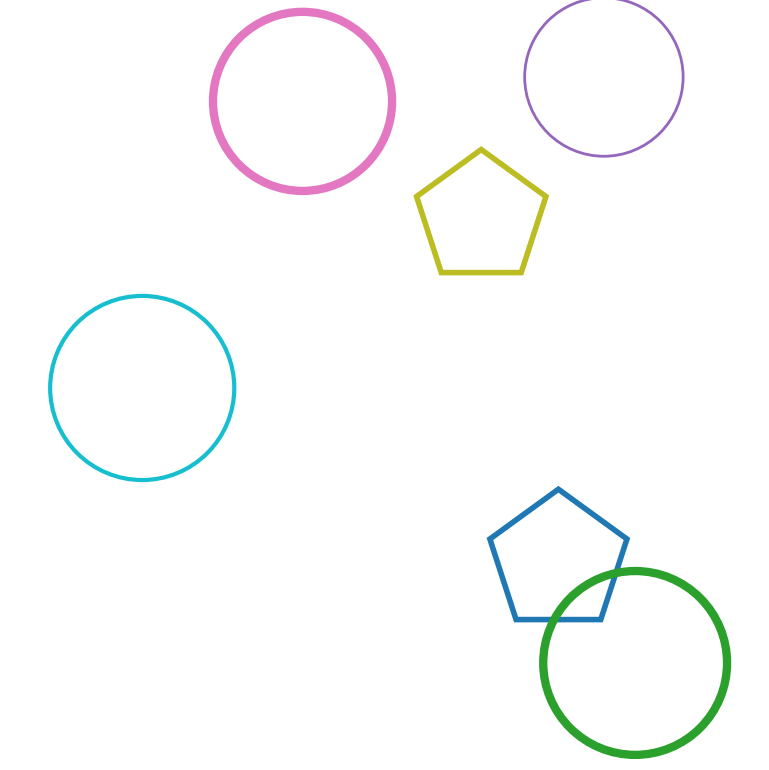[{"shape": "pentagon", "thickness": 2, "radius": 0.47, "center": [0.725, 0.271]}, {"shape": "circle", "thickness": 3, "radius": 0.6, "center": [0.825, 0.139]}, {"shape": "circle", "thickness": 1, "radius": 0.51, "center": [0.784, 0.9]}, {"shape": "circle", "thickness": 3, "radius": 0.58, "center": [0.393, 0.868]}, {"shape": "pentagon", "thickness": 2, "radius": 0.44, "center": [0.625, 0.717]}, {"shape": "circle", "thickness": 1.5, "radius": 0.6, "center": [0.185, 0.496]}]